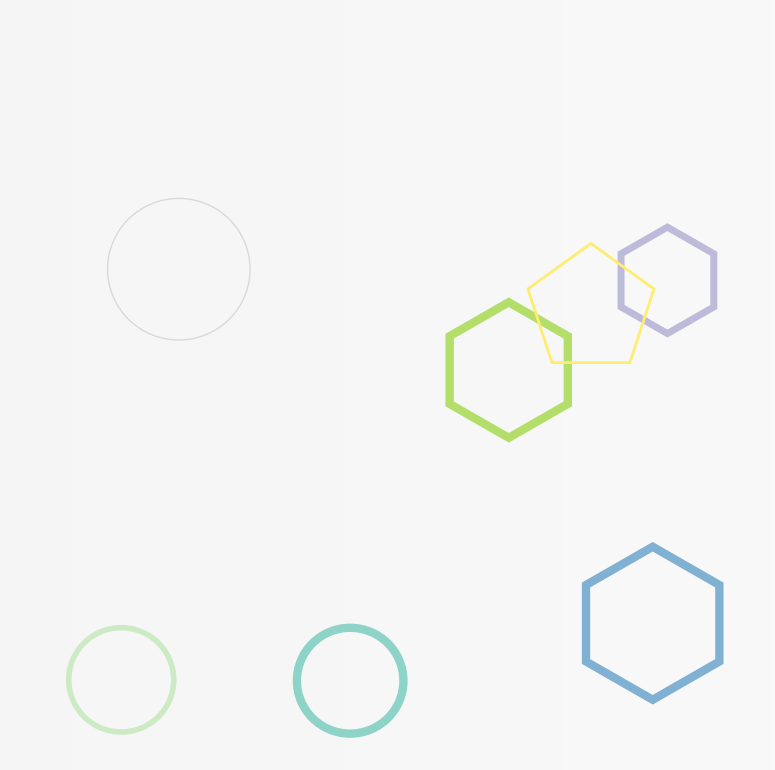[{"shape": "circle", "thickness": 3, "radius": 0.34, "center": [0.452, 0.116]}, {"shape": "hexagon", "thickness": 2.5, "radius": 0.35, "center": [0.861, 0.636]}, {"shape": "hexagon", "thickness": 3, "radius": 0.5, "center": [0.842, 0.191]}, {"shape": "hexagon", "thickness": 3, "radius": 0.44, "center": [0.656, 0.519]}, {"shape": "circle", "thickness": 0.5, "radius": 0.46, "center": [0.231, 0.65]}, {"shape": "circle", "thickness": 2, "radius": 0.34, "center": [0.156, 0.117]}, {"shape": "pentagon", "thickness": 1, "radius": 0.43, "center": [0.762, 0.598]}]